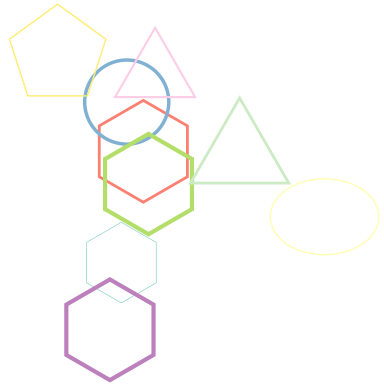[{"shape": "hexagon", "thickness": 0.5, "radius": 0.52, "center": [0.315, 0.318]}, {"shape": "oval", "thickness": 1, "radius": 0.7, "center": [0.843, 0.437]}, {"shape": "hexagon", "thickness": 2, "radius": 0.66, "center": [0.372, 0.607]}, {"shape": "circle", "thickness": 2.5, "radius": 0.55, "center": [0.329, 0.735]}, {"shape": "hexagon", "thickness": 3, "radius": 0.65, "center": [0.386, 0.522]}, {"shape": "triangle", "thickness": 1.5, "radius": 0.6, "center": [0.403, 0.808]}, {"shape": "hexagon", "thickness": 3, "radius": 0.65, "center": [0.286, 0.143]}, {"shape": "triangle", "thickness": 2, "radius": 0.74, "center": [0.622, 0.598]}, {"shape": "pentagon", "thickness": 1, "radius": 0.66, "center": [0.15, 0.857]}]